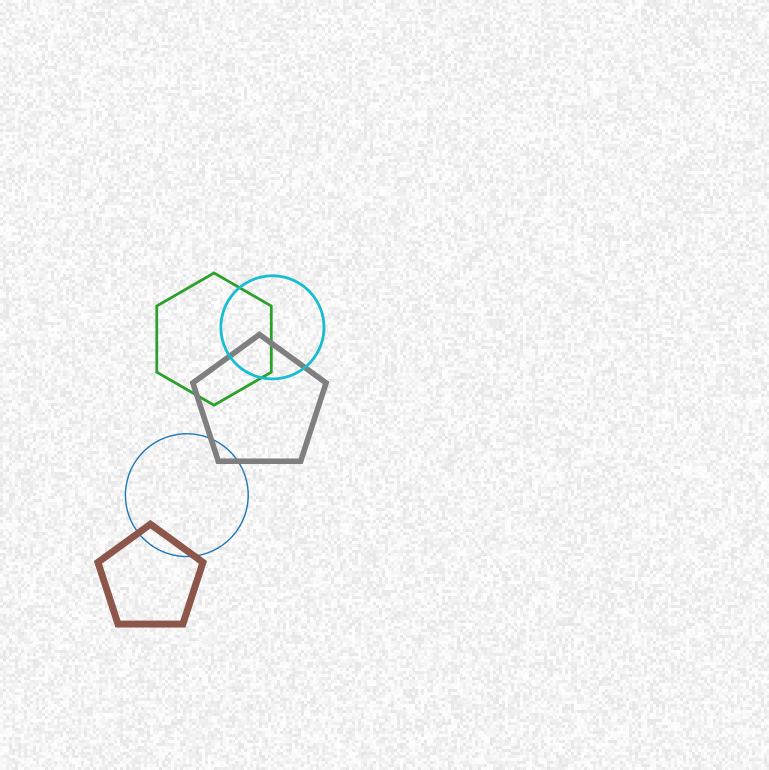[{"shape": "circle", "thickness": 0.5, "radius": 0.4, "center": [0.243, 0.357]}, {"shape": "hexagon", "thickness": 1, "radius": 0.43, "center": [0.278, 0.56]}, {"shape": "pentagon", "thickness": 2.5, "radius": 0.36, "center": [0.195, 0.248]}, {"shape": "pentagon", "thickness": 2, "radius": 0.45, "center": [0.337, 0.475]}, {"shape": "circle", "thickness": 1, "radius": 0.33, "center": [0.354, 0.575]}]